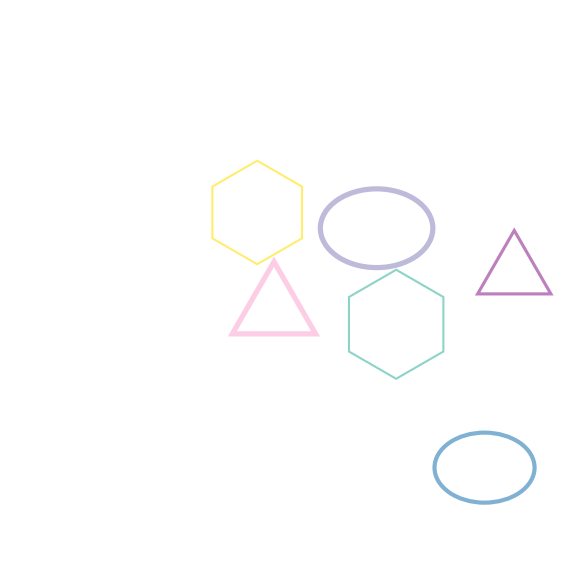[{"shape": "hexagon", "thickness": 1, "radius": 0.47, "center": [0.686, 0.438]}, {"shape": "oval", "thickness": 2.5, "radius": 0.49, "center": [0.652, 0.604]}, {"shape": "oval", "thickness": 2, "radius": 0.43, "center": [0.839, 0.189]}, {"shape": "triangle", "thickness": 2.5, "radius": 0.42, "center": [0.474, 0.463]}, {"shape": "triangle", "thickness": 1.5, "radius": 0.37, "center": [0.89, 0.527]}, {"shape": "hexagon", "thickness": 1, "radius": 0.45, "center": [0.445, 0.631]}]